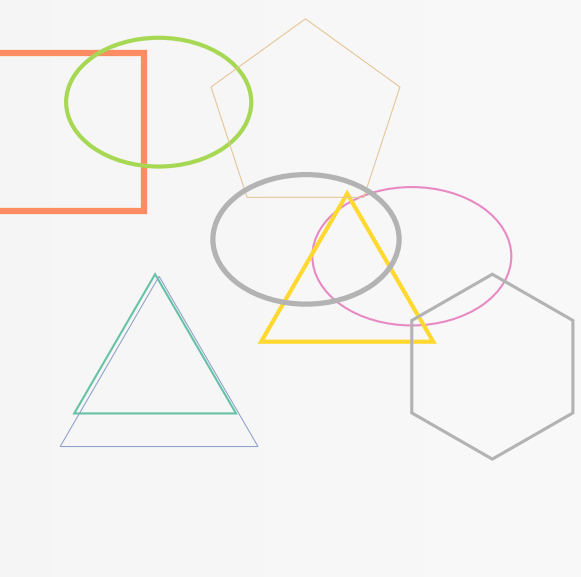[{"shape": "triangle", "thickness": 1, "radius": 0.8, "center": [0.267, 0.364]}, {"shape": "square", "thickness": 3, "radius": 0.69, "center": [0.11, 0.771]}, {"shape": "triangle", "thickness": 0.5, "radius": 0.98, "center": [0.274, 0.324]}, {"shape": "oval", "thickness": 1, "radius": 0.86, "center": [0.709, 0.555]}, {"shape": "oval", "thickness": 2, "radius": 0.8, "center": [0.273, 0.822]}, {"shape": "triangle", "thickness": 2, "radius": 0.85, "center": [0.597, 0.493]}, {"shape": "pentagon", "thickness": 0.5, "radius": 0.85, "center": [0.526, 0.796]}, {"shape": "oval", "thickness": 2.5, "radius": 0.8, "center": [0.526, 0.585]}, {"shape": "hexagon", "thickness": 1.5, "radius": 0.8, "center": [0.847, 0.364]}]